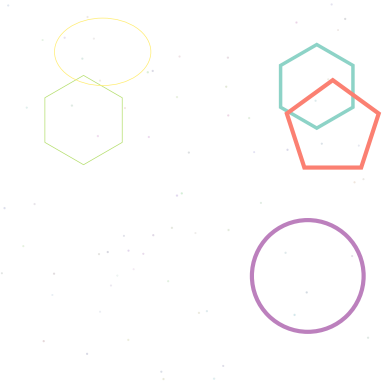[{"shape": "hexagon", "thickness": 2.5, "radius": 0.54, "center": [0.823, 0.776]}, {"shape": "pentagon", "thickness": 3, "radius": 0.63, "center": [0.864, 0.666]}, {"shape": "hexagon", "thickness": 0.5, "radius": 0.58, "center": [0.217, 0.688]}, {"shape": "circle", "thickness": 3, "radius": 0.73, "center": [0.799, 0.283]}, {"shape": "oval", "thickness": 0.5, "radius": 0.63, "center": [0.267, 0.865]}]